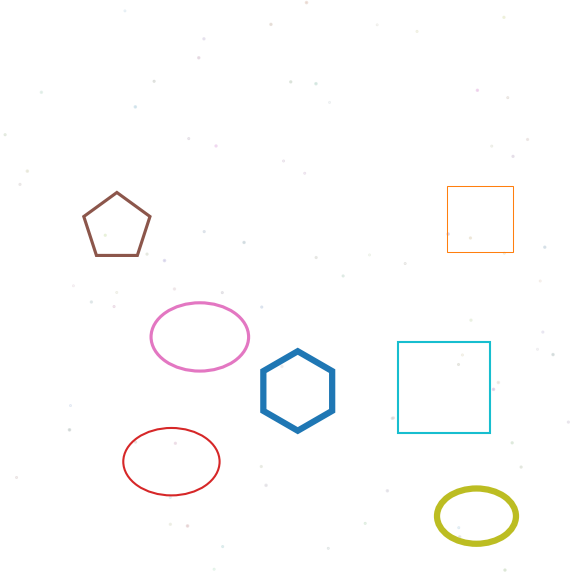[{"shape": "hexagon", "thickness": 3, "radius": 0.34, "center": [0.516, 0.322]}, {"shape": "square", "thickness": 0.5, "radius": 0.29, "center": [0.831, 0.62]}, {"shape": "oval", "thickness": 1, "radius": 0.42, "center": [0.297, 0.2]}, {"shape": "pentagon", "thickness": 1.5, "radius": 0.3, "center": [0.202, 0.606]}, {"shape": "oval", "thickness": 1.5, "radius": 0.42, "center": [0.346, 0.416]}, {"shape": "oval", "thickness": 3, "radius": 0.34, "center": [0.825, 0.105]}, {"shape": "square", "thickness": 1, "radius": 0.4, "center": [0.769, 0.328]}]